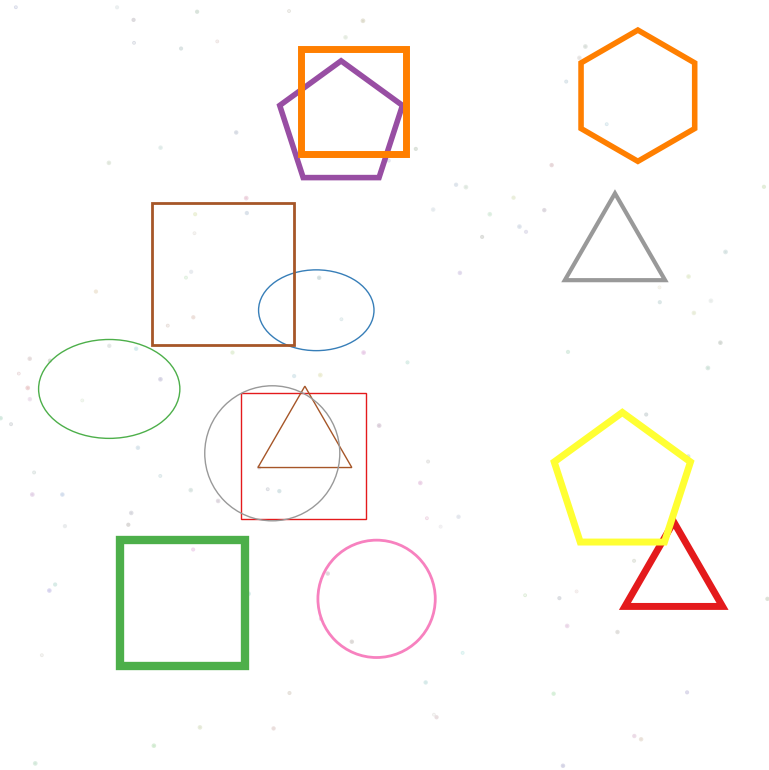[{"shape": "triangle", "thickness": 2.5, "radius": 0.37, "center": [0.875, 0.249]}, {"shape": "square", "thickness": 0.5, "radius": 0.41, "center": [0.394, 0.408]}, {"shape": "oval", "thickness": 0.5, "radius": 0.37, "center": [0.411, 0.597]}, {"shape": "square", "thickness": 3, "radius": 0.41, "center": [0.237, 0.217]}, {"shape": "oval", "thickness": 0.5, "radius": 0.46, "center": [0.142, 0.495]}, {"shape": "pentagon", "thickness": 2, "radius": 0.42, "center": [0.443, 0.837]}, {"shape": "hexagon", "thickness": 2, "radius": 0.43, "center": [0.828, 0.876]}, {"shape": "square", "thickness": 2.5, "radius": 0.34, "center": [0.459, 0.868]}, {"shape": "pentagon", "thickness": 2.5, "radius": 0.47, "center": [0.808, 0.371]}, {"shape": "square", "thickness": 1, "radius": 0.46, "center": [0.29, 0.644]}, {"shape": "triangle", "thickness": 0.5, "radius": 0.35, "center": [0.396, 0.428]}, {"shape": "circle", "thickness": 1, "radius": 0.38, "center": [0.489, 0.222]}, {"shape": "triangle", "thickness": 1.5, "radius": 0.38, "center": [0.799, 0.674]}, {"shape": "circle", "thickness": 0.5, "radius": 0.44, "center": [0.354, 0.411]}]